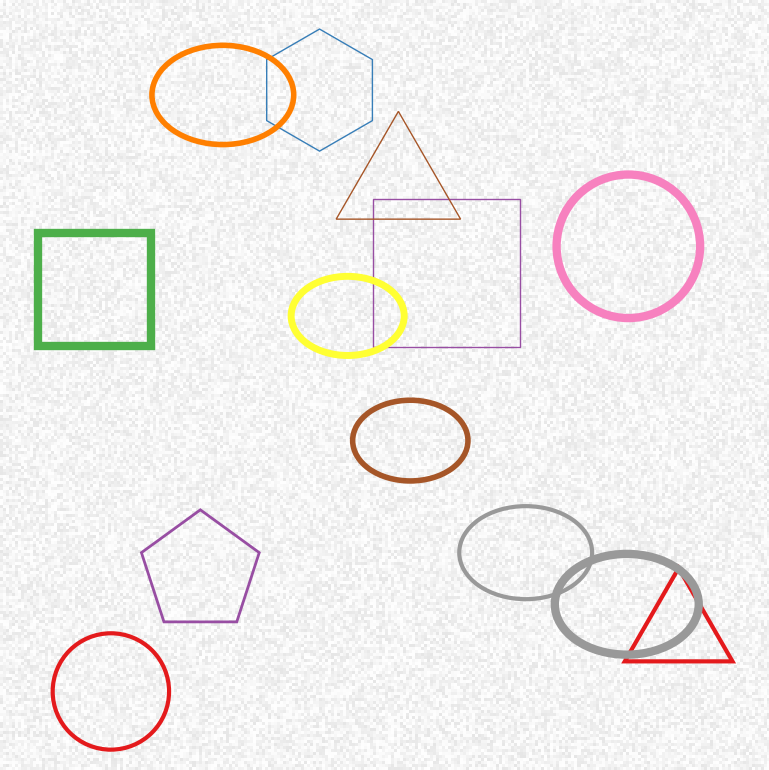[{"shape": "triangle", "thickness": 1.5, "radius": 0.4, "center": [0.881, 0.181]}, {"shape": "circle", "thickness": 1.5, "radius": 0.38, "center": [0.144, 0.102]}, {"shape": "hexagon", "thickness": 0.5, "radius": 0.4, "center": [0.415, 0.883]}, {"shape": "square", "thickness": 3, "radius": 0.37, "center": [0.123, 0.624]}, {"shape": "pentagon", "thickness": 1, "radius": 0.4, "center": [0.26, 0.257]}, {"shape": "square", "thickness": 0.5, "radius": 0.48, "center": [0.58, 0.646]}, {"shape": "oval", "thickness": 2, "radius": 0.46, "center": [0.289, 0.877]}, {"shape": "oval", "thickness": 2.5, "radius": 0.37, "center": [0.452, 0.59]}, {"shape": "triangle", "thickness": 0.5, "radius": 0.47, "center": [0.517, 0.762]}, {"shape": "oval", "thickness": 2, "radius": 0.37, "center": [0.533, 0.428]}, {"shape": "circle", "thickness": 3, "radius": 0.47, "center": [0.816, 0.68]}, {"shape": "oval", "thickness": 1.5, "radius": 0.43, "center": [0.683, 0.282]}, {"shape": "oval", "thickness": 3, "radius": 0.47, "center": [0.814, 0.215]}]